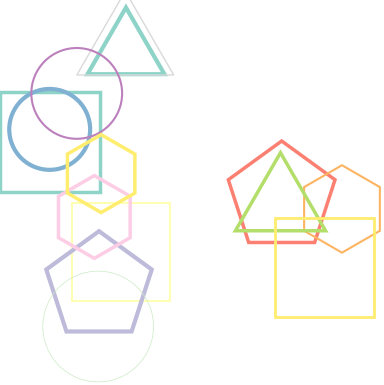[{"shape": "square", "thickness": 2.5, "radius": 0.65, "center": [0.13, 0.63]}, {"shape": "triangle", "thickness": 3, "radius": 0.58, "center": [0.327, 0.865]}, {"shape": "square", "thickness": 1.5, "radius": 0.64, "center": [0.314, 0.345]}, {"shape": "pentagon", "thickness": 3, "radius": 0.72, "center": [0.257, 0.256]}, {"shape": "pentagon", "thickness": 2.5, "radius": 0.73, "center": [0.732, 0.488]}, {"shape": "circle", "thickness": 3, "radius": 0.53, "center": [0.129, 0.664]}, {"shape": "hexagon", "thickness": 1.5, "radius": 0.57, "center": [0.888, 0.457]}, {"shape": "triangle", "thickness": 2.5, "radius": 0.68, "center": [0.728, 0.468]}, {"shape": "hexagon", "thickness": 2.5, "radius": 0.54, "center": [0.245, 0.436]}, {"shape": "triangle", "thickness": 1, "radius": 0.73, "center": [0.325, 0.878]}, {"shape": "circle", "thickness": 1.5, "radius": 0.59, "center": [0.199, 0.757]}, {"shape": "circle", "thickness": 0.5, "radius": 0.72, "center": [0.255, 0.152]}, {"shape": "hexagon", "thickness": 2.5, "radius": 0.51, "center": [0.263, 0.549]}, {"shape": "square", "thickness": 2, "radius": 0.64, "center": [0.844, 0.306]}]